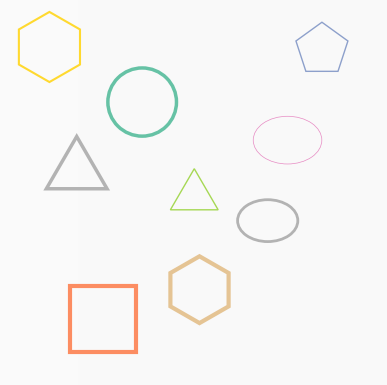[{"shape": "circle", "thickness": 2.5, "radius": 0.44, "center": [0.367, 0.735]}, {"shape": "square", "thickness": 3, "radius": 0.43, "center": [0.266, 0.172]}, {"shape": "pentagon", "thickness": 1, "radius": 0.35, "center": [0.831, 0.872]}, {"shape": "oval", "thickness": 0.5, "radius": 0.44, "center": [0.742, 0.636]}, {"shape": "triangle", "thickness": 1, "radius": 0.36, "center": [0.501, 0.491]}, {"shape": "hexagon", "thickness": 1.5, "radius": 0.46, "center": [0.128, 0.878]}, {"shape": "hexagon", "thickness": 3, "radius": 0.43, "center": [0.515, 0.248]}, {"shape": "oval", "thickness": 2, "radius": 0.39, "center": [0.691, 0.427]}, {"shape": "triangle", "thickness": 2.5, "radius": 0.45, "center": [0.198, 0.555]}]